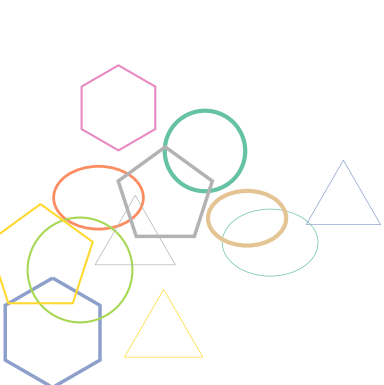[{"shape": "oval", "thickness": 0.5, "radius": 0.62, "center": [0.702, 0.37]}, {"shape": "circle", "thickness": 3, "radius": 0.52, "center": [0.532, 0.608]}, {"shape": "oval", "thickness": 2, "radius": 0.58, "center": [0.256, 0.486]}, {"shape": "hexagon", "thickness": 2.5, "radius": 0.71, "center": [0.137, 0.136]}, {"shape": "triangle", "thickness": 0.5, "radius": 0.56, "center": [0.892, 0.472]}, {"shape": "hexagon", "thickness": 1.5, "radius": 0.55, "center": [0.308, 0.72]}, {"shape": "circle", "thickness": 1.5, "radius": 0.68, "center": [0.208, 0.299]}, {"shape": "triangle", "thickness": 0.5, "radius": 0.59, "center": [0.425, 0.131]}, {"shape": "pentagon", "thickness": 1.5, "radius": 0.71, "center": [0.105, 0.328]}, {"shape": "oval", "thickness": 3, "radius": 0.51, "center": [0.642, 0.433]}, {"shape": "triangle", "thickness": 0.5, "radius": 0.6, "center": [0.351, 0.372]}, {"shape": "pentagon", "thickness": 2.5, "radius": 0.64, "center": [0.429, 0.49]}]